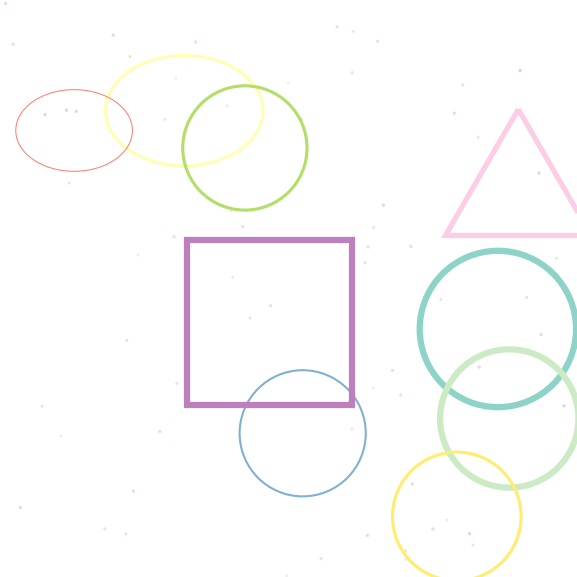[{"shape": "circle", "thickness": 3, "radius": 0.68, "center": [0.862, 0.429]}, {"shape": "oval", "thickness": 1.5, "radius": 0.68, "center": [0.319, 0.808]}, {"shape": "oval", "thickness": 0.5, "radius": 0.51, "center": [0.128, 0.773]}, {"shape": "circle", "thickness": 1, "radius": 0.55, "center": [0.524, 0.249]}, {"shape": "circle", "thickness": 1.5, "radius": 0.54, "center": [0.424, 0.743]}, {"shape": "triangle", "thickness": 2.5, "radius": 0.73, "center": [0.898, 0.664]}, {"shape": "square", "thickness": 3, "radius": 0.71, "center": [0.467, 0.441]}, {"shape": "circle", "thickness": 3, "radius": 0.6, "center": [0.882, 0.275]}, {"shape": "circle", "thickness": 1.5, "radius": 0.56, "center": [0.791, 0.105]}]